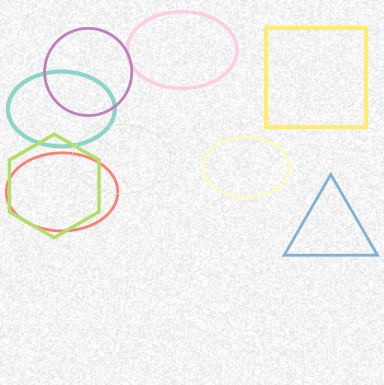[{"shape": "oval", "thickness": 3, "radius": 0.69, "center": [0.159, 0.717]}, {"shape": "oval", "thickness": 1.5, "radius": 0.56, "center": [0.639, 0.566]}, {"shape": "oval", "thickness": 2, "radius": 0.72, "center": [0.161, 0.502]}, {"shape": "triangle", "thickness": 2, "radius": 0.7, "center": [0.859, 0.407]}, {"shape": "hexagon", "thickness": 2.5, "radius": 0.67, "center": [0.141, 0.517]}, {"shape": "oval", "thickness": 2.5, "radius": 0.71, "center": [0.473, 0.87]}, {"shape": "circle", "thickness": 2, "radius": 0.57, "center": [0.229, 0.813]}, {"shape": "oval", "thickness": 0.5, "radius": 0.64, "center": [0.315, 0.587]}, {"shape": "square", "thickness": 3, "radius": 0.65, "center": [0.821, 0.799]}]